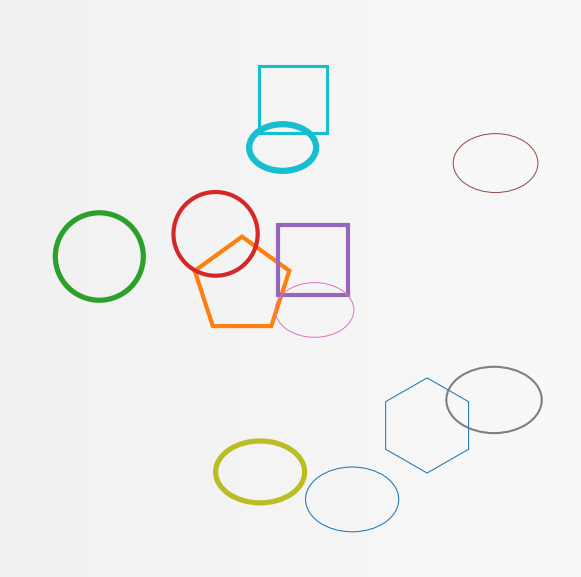[{"shape": "hexagon", "thickness": 0.5, "radius": 0.41, "center": [0.735, 0.262]}, {"shape": "oval", "thickness": 0.5, "radius": 0.4, "center": [0.606, 0.134]}, {"shape": "pentagon", "thickness": 2, "radius": 0.43, "center": [0.416, 0.504]}, {"shape": "circle", "thickness": 2.5, "radius": 0.38, "center": [0.171, 0.555]}, {"shape": "circle", "thickness": 2, "radius": 0.36, "center": [0.371, 0.594]}, {"shape": "square", "thickness": 2, "radius": 0.3, "center": [0.539, 0.55]}, {"shape": "oval", "thickness": 0.5, "radius": 0.36, "center": [0.853, 0.717]}, {"shape": "oval", "thickness": 0.5, "radius": 0.34, "center": [0.541, 0.462]}, {"shape": "oval", "thickness": 1, "radius": 0.41, "center": [0.85, 0.307]}, {"shape": "oval", "thickness": 2.5, "radius": 0.38, "center": [0.448, 0.182]}, {"shape": "square", "thickness": 1.5, "radius": 0.29, "center": [0.504, 0.827]}, {"shape": "oval", "thickness": 3, "radius": 0.29, "center": [0.486, 0.744]}]